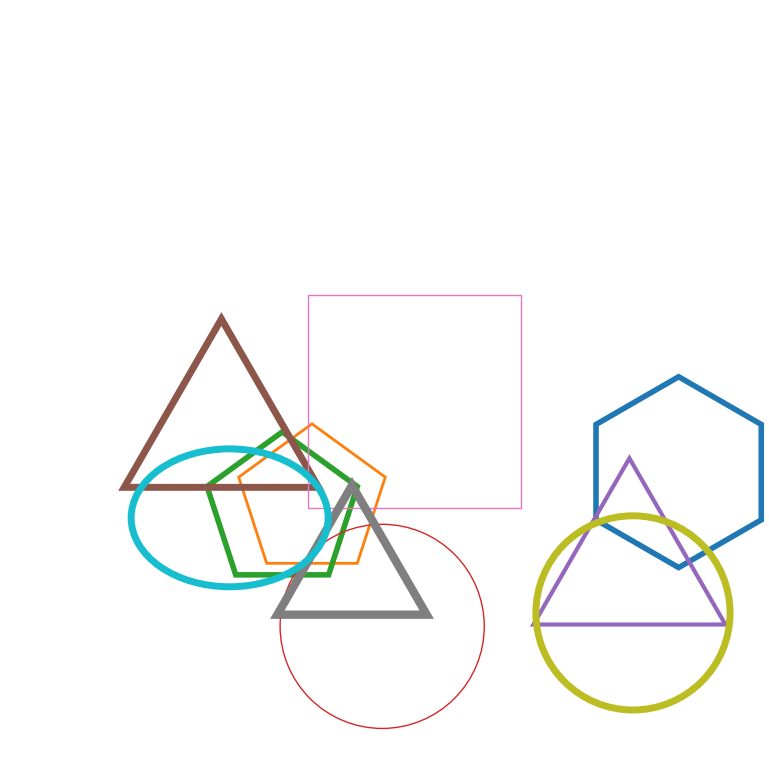[{"shape": "hexagon", "thickness": 2, "radius": 0.62, "center": [0.881, 0.387]}, {"shape": "pentagon", "thickness": 1, "radius": 0.5, "center": [0.405, 0.349]}, {"shape": "pentagon", "thickness": 2, "radius": 0.51, "center": [0.366, 0.336]}, {"shape": "circle", "thickness": 0.5, "radius": 0.66, "center": [0.496, 0.187]}, {"shape": "triangle", "thickness": 1.5, "radius": 0.72, "center": [0.817, 0.261]}, {"shape": "triangle", "thickness": 2.5, "radius": 0.73, "center": [0.288, 0.44]}, {"shape": "square", "thickness": 0.5, "radius": 0.69, "center": [0.539, 0.478]}, {"shape": "triangle", "thickness": 3, "radius": 0.56, "center": [0.457, 0.258]}, {"shape": "circle", "thickness": 2.5, "radius": 0.63, "center": [0.822, 0.204]}, {"shape": "oval", "thickness": 2.5, "radius": 0.64, "center": [0.298, 0.328]}]